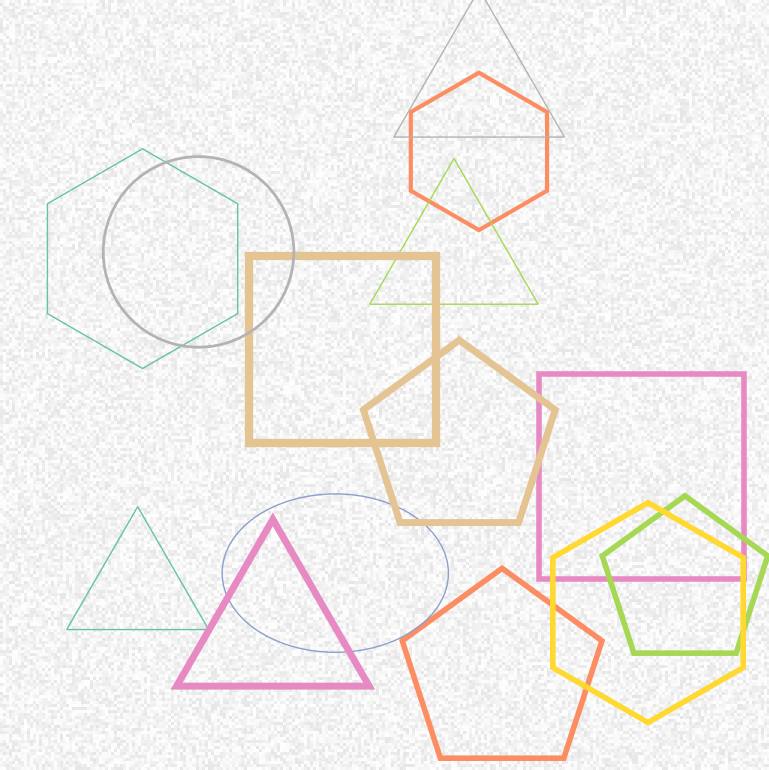[{"shape": "hexagon", "thickness": 0.5, "radius": 0.71, "center": [0.185, 0.664]}, {"shape": "triangle", "thickness": 0.5, "radius": 0.53, "center": [0.179, 0.236]}, {"shape": "hexagon", "thickness": 1.5, "radius": 0.51, "center": [0.622, 0.803]}, {"shape": "pentagon", "thickness": 2, "radius": 0.68, "center": [0.652, 0.126]}, {"shape": "oval", "thickness": 0.5, "radius": 0.73, "center": [0.435, 0.256]}, {"shape": "triangle", "thickness": 2.5, "radius": 0.72, "center": [0.354, 0.181]}, {"shape": "square", "thickness": 2, "radius": 0.66, "center": [0.833, 0.381]}, {"shape": "pentagon", "thickness": 2, "radius": 0.56, "center": [0.89, 0.243]}, {"shape": "triangle", "thickness": 0.5, "radius": 0.63, "center": [0.59, 0.668]}, {"shape": "hexagon", "thickness": 2, "radius": 0.71, "center": [0.842, 0.204]}, {"shape": "pentagon", "thickness": 2.5, "radius": 0.65, "center": [0.597, 0.427]}, {"shape": "square", "thickness": 3, "radius": 0.61, "center": [0.445, 0.546]}, {"shape": "circle", "thickness": 1, "radius": 0.62, "center": [0.258, 0.673]}, {"shape": "triangle", "thickness": 0.5, "radius": 0.64, "center": [0.622, 0.886]}]